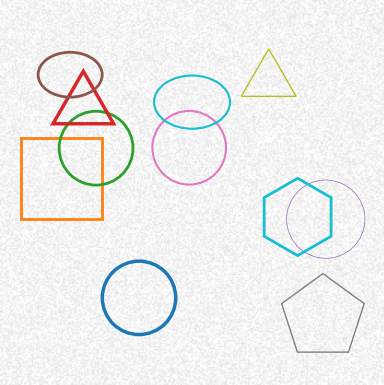[{"shape": "circle", "thickness": 2.5, "radius": 0.48, "center": [0.361, 0.226]}, {"shape": "square", "thickness": 2, "radius": 0.52, "center": [0.16, 0.536]}, {"shape": "circle", "thickness": 2, "radius": 0.48, "center": [0.25, 0.615]}, {"shape": "triangle", "thickness": 2.5, "radius": 0.45, "center": [0.216, 0.724]}, {"shape": "circle", "thickness": 0.5, "radius": 0.51, "center": [0.846, 0.431]}, {"shape": "oval", "thickness": 2, "radius": 0.42, "center": [0.182, 0.806]}, {"shape": "circle", "thickness": 1.5, "radius": 0.48, "center": [0.492, 0.616]}, {"shape": "pentagon", "thickness": 1, "radius": 0.56, "center": [0.839, 0.177]}, {"shape": "triangle", "thickness": 1, "radius": 0.41, "center": [0.698, 0.791]}, {"shape": "oval", "thickness": 1.5, "radius": 0.49, "center": [0.499, 0.735]}, {"shape": "hexagon", "thickness": 2, "radius": 0.5, "center": [0.773, 0.437]}]